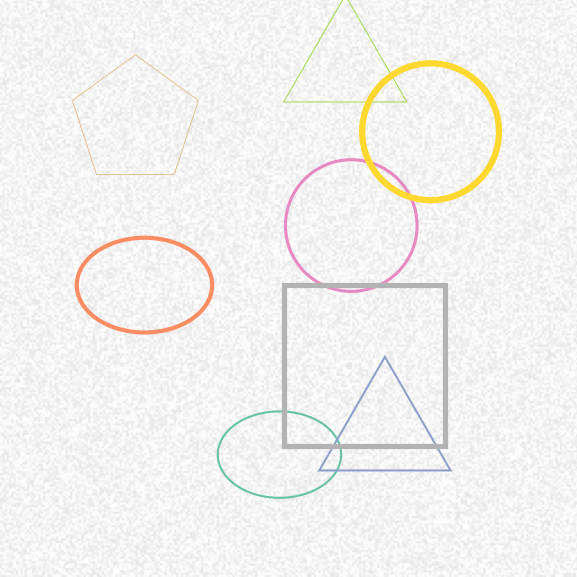[{"shape": "oval", "thickness": 1, "radius": 0.53, "center": [0.484, 0.212]}, {"shape": "oval", "thickness": 2, "radius": 0.59, "center": [0.25, 0.505]}, {"shape": "triangle", "thickness": 1, "radius": 0.66, "center": [0.667, 0.25]}, {"shape": "circle", "thickness": 1.5, "radius": 0.57, "center": [0.608, 0.609]}, {"shape": "triangle", "thickness": 0.5, "radius": 0.62, "center": [0.598, 0.884]}, {"shape": "circle", "thickness": 3, "radius": 0.59, "center": [0.746, 0.771]}, {"shape": "pentagon", "thickness": 0.5, "radius": 0.57, "center": [0.234, 0.79]}, {"shape": "square", "thickness": 2.5, "radius": 0.7, "center": [0.631, 0.366]}]